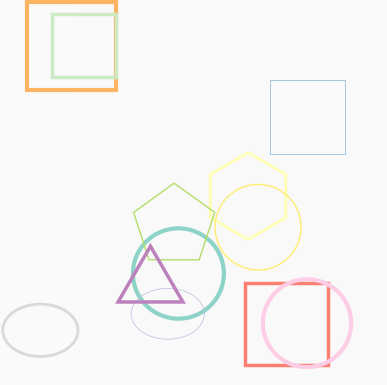[{"shape": "circle", "thickness": 3, "radius": 0.59, "center": [0.46, 0.29]}, {"shape": "hexagon", "thickness": 2, "radius": 0.56, "center": [0.64, 0.491]}, {"shape": "oval", "thickness": 0.5, "radius": 0.47, "center": [0.433, 0.185]}, {"shape": "square", "thickness": 2.5, "radius": 0.53, "center": [0.74, 0.158]}, {"shape": "square", "thickness": 0.5, "radius": 0.48, "center": [0.793, 0.696]}, {"shape": "square", "thickness": 3, "radius": 0.58, "center": [0.184, 0.88]}, {"shape": "pentagon", "thickness": 1, "radius": 0.55, "center": [0.449, 0.414]}, {"shape": "circle", "thickness": 3, "radius": 0.57, "center": [0.792, 0.161]}, {"shape": "oval", "thickness": 2, "radius": 0.49, "center": [0.104, 0.142]}, {"shape": "triangle", "thickness": 2.5, "radius": 0.48, "center": [0.388, 0.264]}, {"shape": "square", "thickness": 2.5, "radius": 0.41, "center": [0.217, 0.882]}, {"shape": "circle", "thickness": 1, "radius": 0.56, "center": [0.666, 0.41]}]